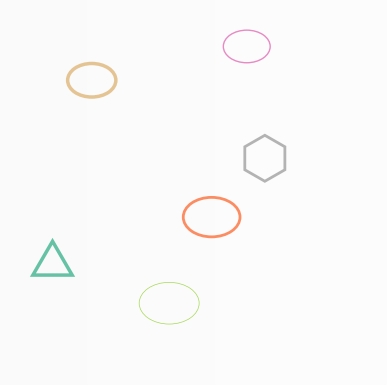[{"shape": "triangle", "thickness": 2.5, "radius": 0.29, "center": [0.136, 0.315]}, {"shape": "oval", "thickness": 2, "radius": 0.37, "center": [0.546, 0.436]}, {"shape": "oval", "thickness": 1, "radius": 0.3, "center": [0.637, 0.879]}, {"shape": "oval", "thickness": 0.5, "radius": 0.39, "center": [0.437, 0.212]}, {"shape": "oval", "thickness": 2.5, "radius": 0.31, "center": [0.237, 0.792]}, {"shape": "hexagon", "thickness": 2, "radius": 0.3, "center": [0.683, 0.589]}]